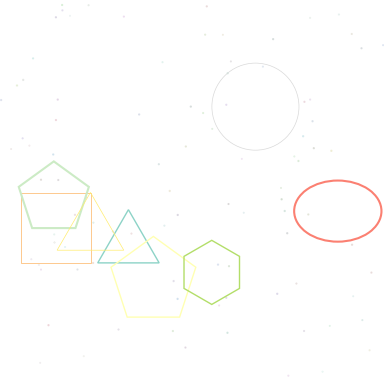[{"shape": "triangle", "thickness": 1, "radius": 0.46, "center": [0.334, 0.363]}, {"shape": "pentagon", "thickness": 1, "radius": 0.58, "center": [0.398, 0.27]}, {"shape": "oval", "thickness": 1.5, "radius": 0.57, "center": [0.877, 0.452]}, {"shape": "square", "thickness": 0.5, "radius": 0.46, "center": [0.146, 0.408]}, {"shape": "hexagon", "thickness": 1, "radius": 0.42, "center": [0.55, 0.292]}, {"shape": "circle", "thickness": 0.5, "radius": 0.57, "center": [0.663, 0.723]}, {"shape": "pentagon", "thickness": 1.5, "radius": 0.48, "center": [0.14, 0.485]}, {"shape": "triangle", "thickness": 0.5, "radius": 0.5, "center": [0.235, 0.4]}]